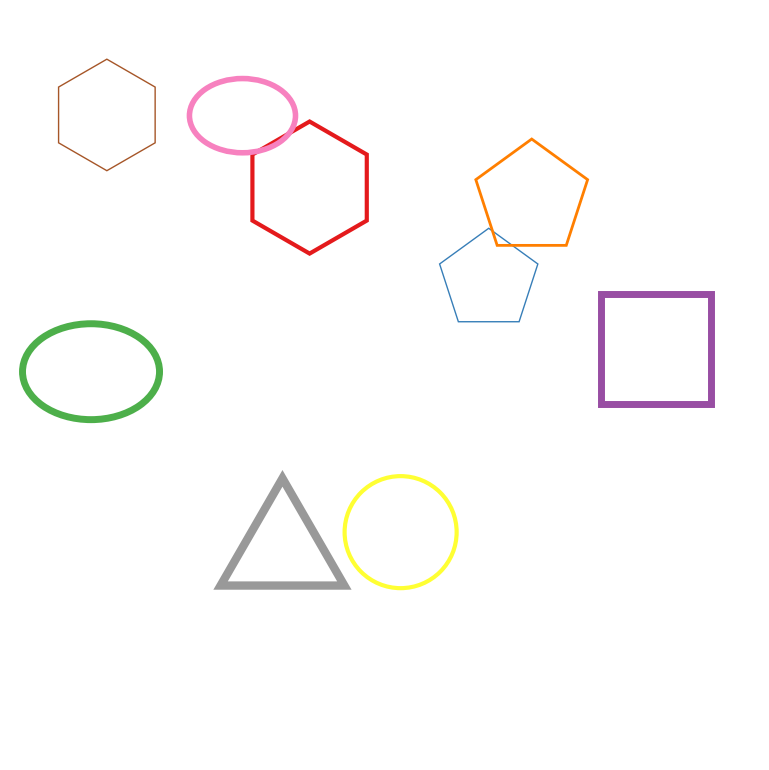[{"shape": "hexagon", "thickness": 1.5, "radius": 0.43, "center": [0.402, 0.756]}, {"shape": "pentagon", "thickness": 0.5, "radius": 0.34, "center": [0.635, 0.636]}, {"shape": "oval", "thickness": 2.5, "radius": 0.44, "center": [0.118, 0.517]}, {"shape": "square", "thickness": 2.5, "radius": 0.36, "center": [0.852, 0.547]}, {"shape": "pentagon", "thickness": 1, "radius": 0.38, "center": [0.691, 0.743]}, {"shape": "circle", "thickness": 1.5, "radius": 0.36, "center": [0.52, 0.309]}, {"shape": "hexagon", "thickness": 0.5, "radius": 0.36, "center": [0.139, 0.851]}, {"shape": "oval", "thickness": 2, "radius": 0.34, "center": [0.315, 0.85]}, {"shape": "triangle", "thickness": 3, "radius": 0.46, "center": [0.367, 0.286]}]